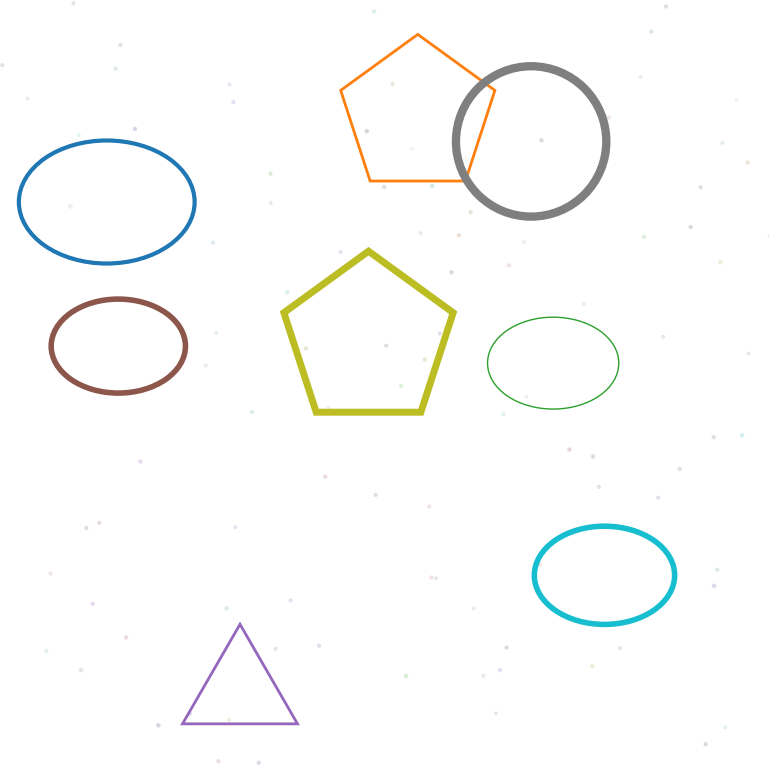[{"shape": "oval", "thickness": 1.5, "radius": 0.57, "center": [0.139, 0.738]}, {"shape": "pentagon", "thickness": 1, "radius": 0.53, "center": [0.543, 0.85]}, {"shape": "oval", "thickness": 0.5, "radius": 0.43, "center": [0.718, 0.528]}, {"shape": "triangle", "thickness": 1, "radius": 0.43, "center": [0.312, 0.103]}, {"shape": "oval", "thickness": 2, "radius": 0.44, "center": [0.154, 0.551]}, {"shape": "circle", "thickness": 3, "radius": 0.49, "center": [0.69, 0.816]}, {"shape": "pentagon", "thickness": 2.5, "radius": 0.58, "center": [0.479, 0.558]}, {"shape": "oval", "thickness": 2, "radius": 0.46, "center": [0.785, 0.253]}]